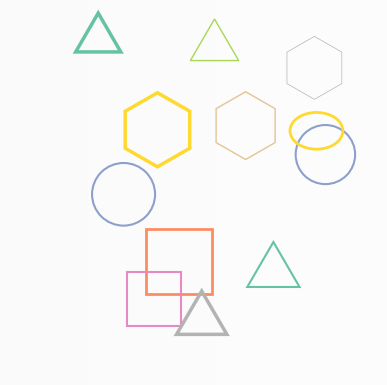[{"shape": "triangle", "thickness": 1.5, "radius": 0.39, "center": [0.706, 0.294]}, {"shape": "triangle", "thickness": 2.5, "radius": 0.34, "center": [0.253, 0.899]}, {"shape": "square", "thickness": 2, "radius": 0.43, "center": [0.462, 0.321]}, {"shape": "circle", "thickness": 1.5, "radius": 0.38, "center": [0.84, 0.599]}, {"shape": "circle", "thickness": 1.5, "radius": 0.41, "center": [0.319, 0.495]}, {"shape": "square", "thickness": 1.5, "radius": 0.35, "center": [0.398, 0.223]}, {"shape": "triangle", "thickness": 1, "radius": 0.36, "center": [0.554, 0.879]}, {"shape": "hexagon", "thickness": 2.5, "radius": 0.48, "center": [0.406, 0.663]}, {"shape": "oval", "thickness": 2, "radius": 0.34, "center": [0.817, 0.66]}, {"shape": "hexagon", "thickness": 1, "radius": 0.44, "center": [0.634, 0.674]}, {"shape": "triangle", "thickness": 2.5, "radius": 0.37, "center": [0.521, 0.169]}, {"shape": "hexagon", "thickness": 0.5, "radius": 0.41, "center": [0.811, 0.824]}]